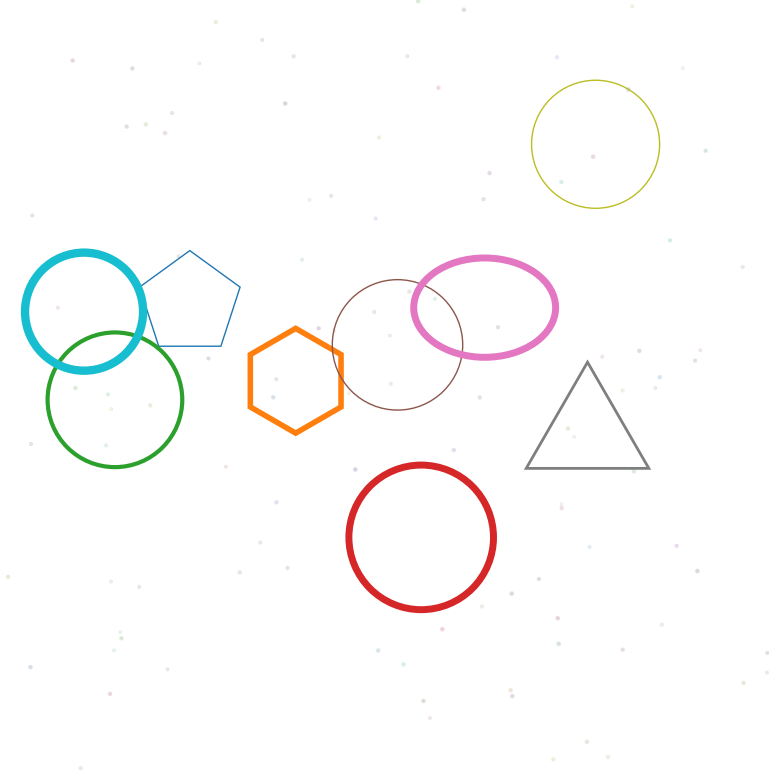[{"shape": "pentagon", "thickness": 0.5, "radius": 0.34, "center": [0.246, 0.606]}, {"shape": "hexagon", "thickness": 2, "radius": 0.34, "center": [0.384, 0.505]}, {"shape": "circle", "thickness": 1.5, "radius": 0.44, "center": [0.149, 0.481]}, {"shape": "circle", "thickness": 2.5, "radius": 0.47, "center": [0.547, 0.302]}, {"shape": "circle", "thickness": 0.5, "radius": 0.42, "center": [0.516, 0.552]}, {"shape": "oval", "thickness": 2.5, "radius": 0.46, "center": [0.629, 0.6]}, {"shape": "triangle", "thickness": 1, "radius": 0.46, "center": [0.763, 0.438]}, {"shape": "circle", "thickness": 0.5, "radius": 0.42, "center": [0.773, 0.813]}, {"shape": "circle", "thickness": 3, "radius": 0.38, "center": [0.109, 0.595]}]